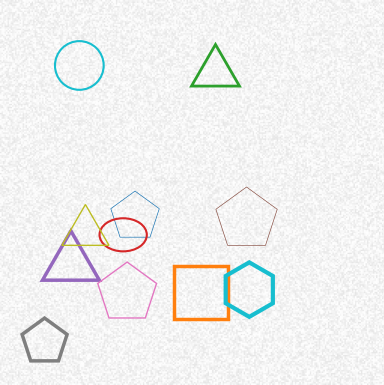[{"shape": "pentagon", "thickness": 0.5, "radius": 0.33, "center": [0.351, 0.437]}, {"shape": "square", "thickness": 2.5, "radius": 0.35, "center": [0.522, 0.24]}, {"shape": "triangle", "thickness": 2, "radius": 0.36, "center": [0.56, 0.812]}, {"shape": "oval", "thickness": 1.5, "radius": 0.31, "center": [0.32, 0.39]}, {"shape": "triangle", "thickness": 2.5, "radius": 0.43, "center": [0.184, 0.315]}, {"shape": "pentagon", "thickness": 0.5, "radius": 0.42, "center": [0.64, 0.431]}, {"shape": "pentagon", "thickness": 1, "radius": 0.4, "center": [0.33, 0.239]}, {"shape": "pentagon", "thickness": 2.5, "radius": 0.31, "center": [0.116, 0.112]}, {"shape": "triangle", "thickness": 1, "radius": 0.35, "center": [0.222, 0.398]}, {"shape": "circle", "thickness": 1.5, "radius": 0.32, "center": [0.206, 0.83]}, {"shape": "hexagon", "thickness": 3, "radius": 0.35, "center": [0.647, 0.248]}]